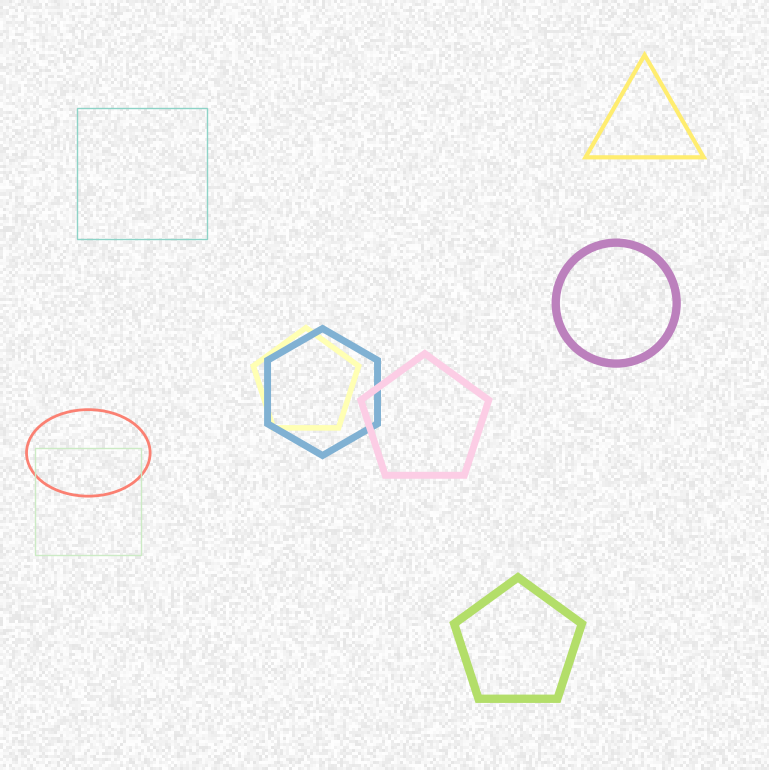[{"shape": "square", "thickness": 0.5, "radius": 0.42, "center": [0.184, 0.775]}, {"shape": "pentagon", "thickness": 2, "radius": 0.36, "center": [0.397, 0.502]}, {"shape": "oval", "thickness": 1, "radius": 0.4, "center": [0.115, 0.412]}, {"shape": "hexagon", "thickness": 2.5, "radius": 0.41, "center": [0.419, 0.491]}, {"shape": "pentagon", "thickness": 3, "radius": 0.44, "center": [0.673, 0.163]}, {"shape": "pentagon", "thickness": 2.5, "radius": 0.44, "center": [0.552, 0.453]}, {"shape": "circle", "thickness": 3, "radius": 0.39, "center": [0.8, 0.606]}, {"shape": "square", "thickness": 0.5, "radius": 0.35, "center": [0.114, 0.349]}, {"shape": "triangle", "thickness": 1.5, "radius": 0.44, "center": [0.837, 0.84]}]